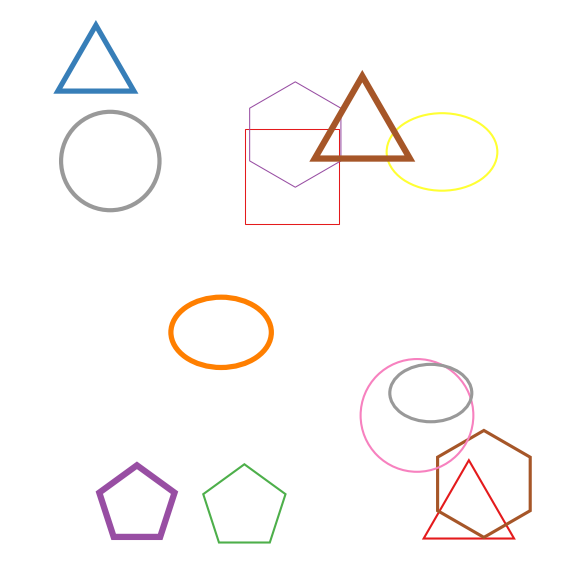[{"shape": "square", "thickness": 0.5, "radius": 0.41, "center": [0.506, 0.693]}, {"shape": "triangle", "thickness": 1, "radius": 0.45, "center": [0.812, 0.112]}, {"shape": "triangle", "thickness": 2.5, "radius": 0.38, "center": [0.166, 0.879]}, {"shape": "pentagon", "thickness": 1, "radius": 0.37, "center": [0.423, 0.12]}, {"shape": "pentagon", "thickness": 3, "radius": 0.34, "center": [0.237, 0.125]}, {"shape": "hexagon", "thickness": 0.5, "radius": 0.46, "center": [0.511, 0.766]}, {"shape": "oval", "thickness": 2.5, "radius": 0.43, "center": [0.383, 0.424]}, {"shape": "oval", "thickness": 1, "radius": 0.48, "center": [0.765, 0.736]}, {"shape": "hexagon", "thickness": 1.5, "radius": 0.46, "center": [0.838, 0.161]}, {"shape": "triangle", "thickness": 3, "radius": 0.48, "center": [0.627, 0.772]}, {"shape": "circle", "thickness": 1, "radius": 0.49, "center": [0.722, 0.28]}, {"shape": "oval", "thickness": 1.5, "radius": 0.35, "center": [0.746, 0.319]}, {"shape": "circle", "thickness": 2, "radius": 0.43, "center": [0.191, 0.72]}]